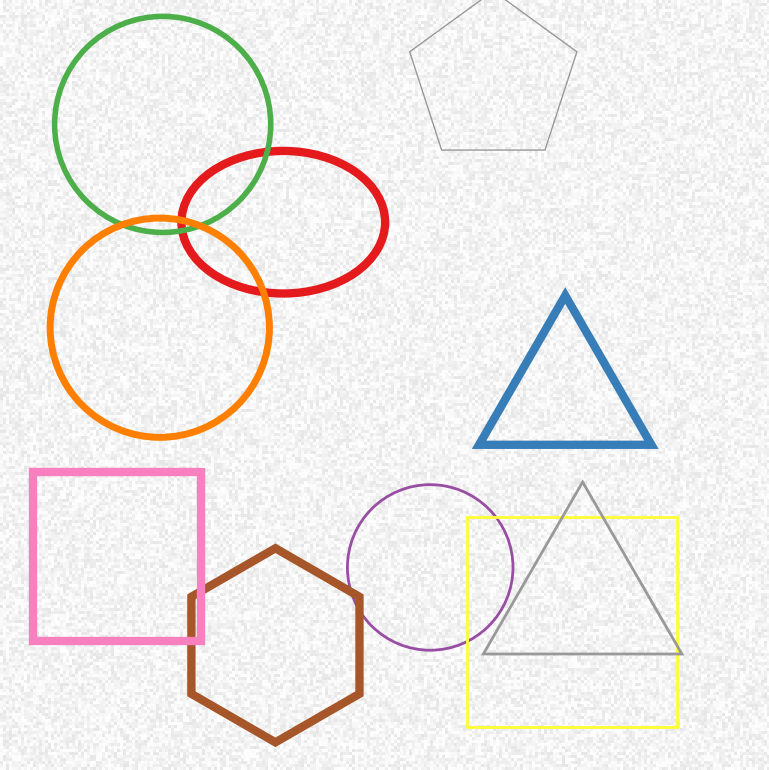[{"shape": "oval", "thickness": 3, "radius": 0.66, "center": [0.368, 0.711]}, {"shape": "triangle", "thickness": 3, "radius": 0.65, "center": [0.734, 0.487]}, {"shape": "circle", "thickness": 2, "radius": 0.7, "center": [0.211, 0.838]}, {"shape": "circle", "thickness": 1, "radius": 0.54, "center": [0.559, 0.263]}, {"shape": "circle", "thickness": 2.5, "radius": 0.71, "center": [0.207, 0.574]}, {"shape": "square", "thickness": 1, "radius": 0.68, "center": [0.743, 0.192]}, {"shape": "hexagon", "thickness": 3, "radius": 0.63, "center": [0.358, 0.162]}, {"shape": "square", "thickness": 3, "radius": 0.55, "center": [0.152, 0.277]}, {"shape": "pentagon", "thickness": 0.5, "radius": 0.57, "center": [0.641, 0.897]}, {"shape": "triangle", "thickness": 1, "radius": 0.74, "center": [0.757, 0.225]}]